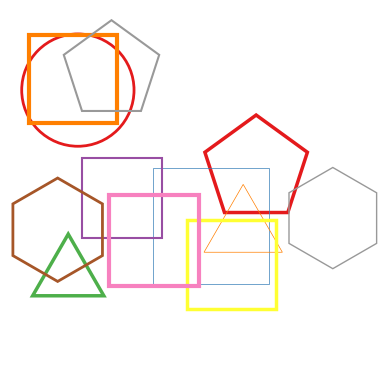[{"shape": "pentagon", "thickness": 2.5, "radius": 0.7, "center": [0.665, 0.561]}, {"shape": "circle", "thickness": 2, "radius": 0.73, "center": [0.202, 0.766]}, {"shape": "square", "thickness": 0.5, "radius": 0.75, "center": [0.548, 0.412]}, {"shape": "triangle", "thickness": 2.5, "radius": 0.53, "center": [0.177, 0.285]}, {"shape": "square", "thickness": 1.5, "radius": 0.52, "center": [0.317, 0.486]}, {"shape": "square", "thickness": 3, "radius": 0.57, "center": [0.19, 0.795]}, {"shape": "triangle", "thickness": 0.5, "radius": 0.59, "center": [0.632, 0.404]}, {"shape": "square", "thickness": 2.5, "radius": 0.58, "center": [0.6, 0.313]}, {"shape": "hexagon", "thickness": 2, "radius": 0.67, "center": [0.15, 0.403]}, {"shape": "square", "thickness": 3, "radius": 0.59, "center": [0.4, 0.376]}, {"shape": "hexagon", "thickness": 1, "radius": 0.66, "center": [0.864, 0.434]}, {"shape": "pentagon", "thickness": 1.5, "radius": 0.65, "center": [0.29, 0.817]}]